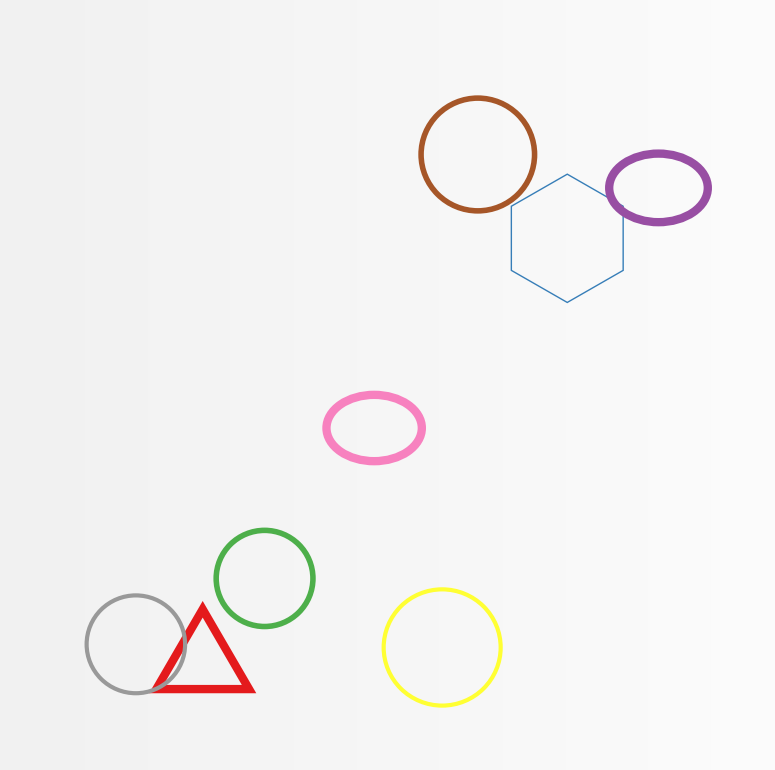[{"shape": "triangle", "thickness": 3, "radius": 0.35, "center": [0.262, 0.14]}, {"shape": "hexagon", "thickness": 0.5, "radius": 0.42, "center": [0.732, 0.69]}, {"shape": "circle", "thickness": 2, "radius": 0.31, "center": [0.341, 0.249]}, {"shape": "oval", "thickness": 3, "radius": 0.32, "center": [0.85, 0.756]}, {"shape": "circle", "thickness": 1.5, "radius": 0.38, "center": [0.571, 0.159]}, {"shape": "circle", "thickness": 2, "radius": 0.37, "center": [0.617, 0.799]}, {"shape": "oval", "thickness": 3, "radius": 0.31, "center": [0.483, 0.444]}, {"shape": "circle", "thickness": 1.5, "radius": 0.32, "center": [0.175, 0.163]}]